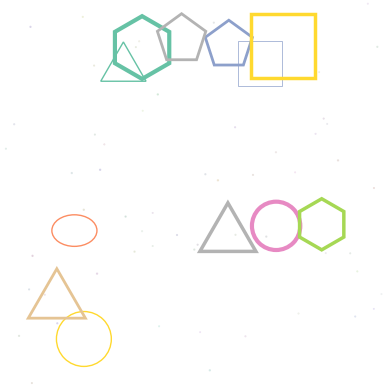[{"shape": "triangle", "thickness": 1, "radius": 0.34, "center": [0.32, 0.823]}, {"shape": "hexagon", "thickness": 3, "radius": 0.41, "center": [0.369, 0.877]}, {"shape": "oval", "thickness": 1, "radius": 0.29, "center": [0.193, 0.401]}, {"shape": "square", "thickness": 0.5, "radius": 0.29, "center": [0.675, 0.835]}, {"shape": "pentagon", "thickness": 2, "radius": 0.32, "center": [0.594, 0.883]}, {"shape": "circle", "thickness": 3, "radius": 0.31, "center": [0.717, 0.413]}, {"shape": "hexagon", "thickness": 2.5, "radius": 0.33, "center": [0.836, 0.417]}, {"shape": "circle", "thickness": 1, "radius": 0.36, "center": [0.218, 0.12]}, {"shape": "square", "thickness": 2.5, "radius": 0.42, "center": [0.735, 0.881]}, {"shape": "triangle", "thickness": 2, "radius": 0.43, "center": [0.148, 0.216]}, {"shape": "pentagon", "thickness": 2, "radius": 0.33, "center": [0.472, 0.898]}, {"shape": "triangle", "thickness": 2.5, "radius": 0.42, "center": [0.592, 0.389]}]